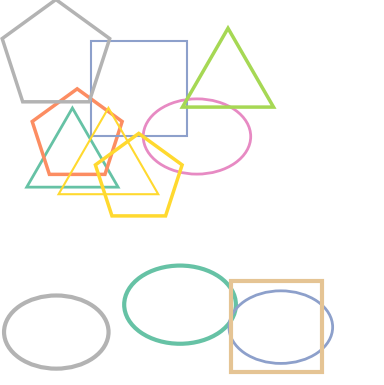[{"shape": "oval", "thickness": 3, "radius": 0.73, "center": [0.468, 0.209]}, {"shape": "triangle", "thickness": 2, "radius": 0.69, "center": [0.188, 0.582]}, {"shape": "pentagon", "thickness": 2.5, "radius": 0.61, "center": [0.2, 0.646]}, {"shape": "square", "thickness": 1.5, "radius": 0.62, "center": [0.361, 0.77]}, {"shape": "oval", "thickness": 2, "radius": 0.67, "center": [0.729, 0.15]}, {"shape": "oval", "thickness": 2, "radius": 0.7, "center": [0.512, 0.645]}, {"shape": "triangle", "thickness": 2.5, "radius": 0.68, "center": [0.592, 0.79]}, {"shape": "triangle", "thickness": 1.5, "radius": 0.75, "center": [0.282, 0.57]}, {"shape": "pentagon", "thickness": 2.5, "radius": 0.59, "center": [0.36, 0.535]}, {"shape": "square", "thickness": 3, "radius": 0.6, "center": [0.718, 0.152]}, {"shape": "oval", "thickness": 3, "radius": 0.68, "center": [0.146, 0.137]}, {"shape": "pentagon", "thickness": 2.5, "radius": 0.73, "center": [0.145, 0.854]}]